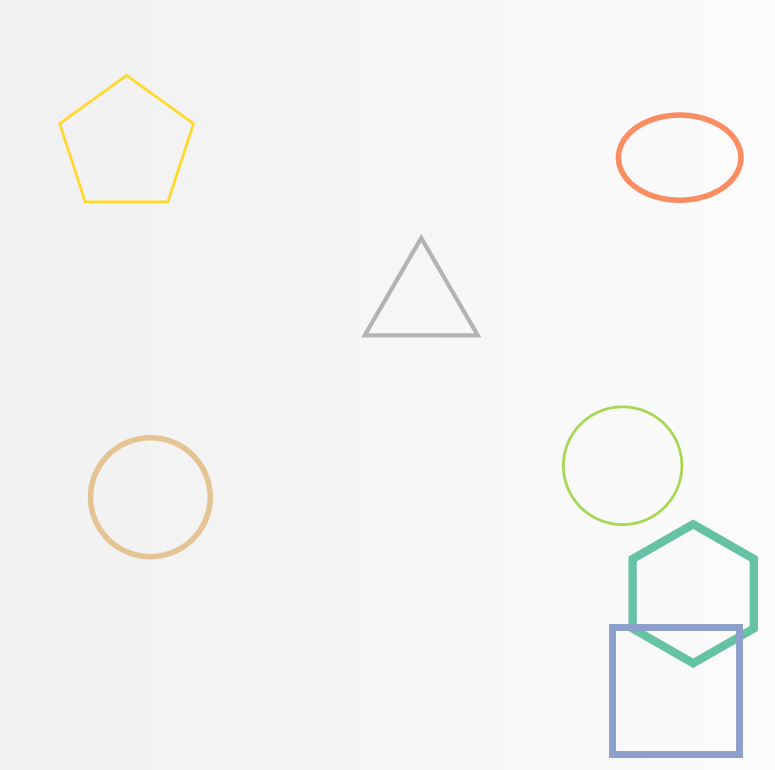[{"shape": "hexagon", "thickness": 3, "radius": 0.45, "center": [0.894, 0.229]}, {"shape": "oval", "thickness": 2, "radius": 0.4, "center": [0.877, 0.795]}, {"shape": "square", "thickness": 2.5, "radius": 0.41, "center": [0.872, 0.104]}, {"shape": "circle", "thickness": 1, "radius": 0.38, "center": [0.803, 0.395]}, {"shape": "pentagon", "thickness": 1, "radius": 0.45, "center": [0.163, 0.811]}, {"shape": "circle", "thickness": 2, "radius": 0.39, "center": [0.194, 0.354]}, {"shape": "triangle", "thickness": 1.5, "radius": 0.42, "center": [0.544, 0.607]}]